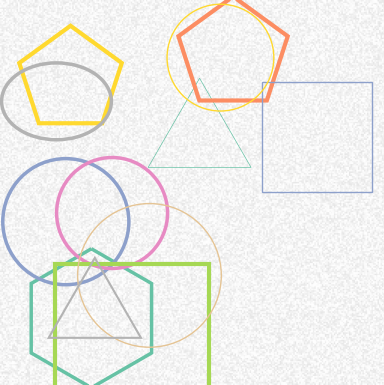[{"shape": "triangle", "thickness": 0.5, "radius": 0.77, "center": [0.518, 0.642]}, {"shape": "hexagon", "thickness": 2.5, "radius": 0.9, "center": [0.237, 0.173]}, {"shape": "pentagon", "thickness": 3, "radius": 0.75, "center": [0.605, 0.86]}, {"shape": "square", "thickness": 1, "radius": 0.71, "center": [0.823, 0.644]}, {"shape": "circle", "thickness": 2.5, "radius": 0.82, "center": [0.171, 0.424]}, {"shape": "circle", "thickness": 2.5, "radius": 0.72, "center": [0.291, 0.447]}, {"shape": "square", "thickness": 3, "radius": 1.0, "center": [0.343, 0.114]}, {"shape": "pentagon", "thickness": 3, "radius": 0.7, "center": [0.183, 0.793]}, {"shape": "circle", "thickness": 1, "radius": 0.69, "center": [0.573, 0.85]}, {"shape": "circle", "thickness": 1, "radius": 0.93, "center": [0.388, 0.285]}, {"shape": "triangle", "thickness": 1.5, "radius": 0.69, "center": [0.246, 0.192]}, {"shape": "oval", "thickness": 2.5, "radius": 0.71, "center": [0.147, 0.737]}]